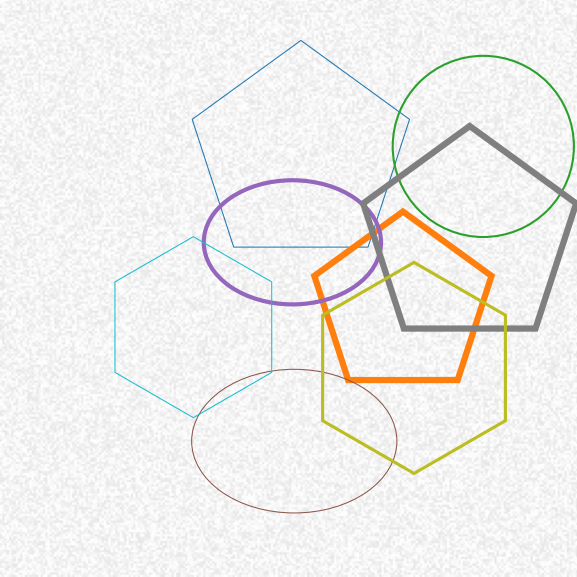[{"shape": "pentagon", "thickness": 0.5, "radius": 0.99, "center": [0.521, 0.731]}, {"shape": "pentagon", "thickness": 3, "radius": 0.81, "center": [0.698, 0.472]}, {"shape": "circle", "thickness": 1, "radius": 0.78, "center": [0.837, 0.746]}, {"shape": "oval", "thickness": 2, "radius": 0.77, "center": [0.506, 0.58]}, {"shape": "oval", "thickness": 0.5, "radius": 0.89, "center": [0.51, 0.235]}, {"shape": "pentagon", "thickness": 3, "radius": 0.97, "center": [0.813, 0.587]}, {"shape": "hexagon", "thickness": 1.5, "radius": 0.91, "center": [0.717, 0.362]}, {"shape": "hexagon", "thickness": 0.5, "radius": 0.78, "center": [0.335, 0.433]}]